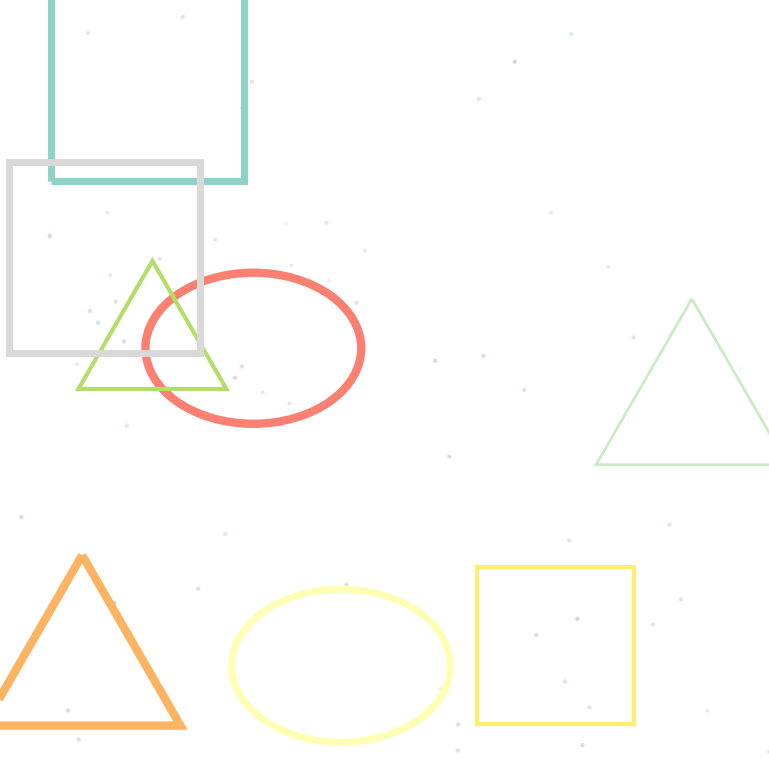[{"shape": "square", "thickness": 2.5, "radius": 0.63, "center": [0.192, 0.891]}, {"shape": "oval", "thickness": 2.5, "radius": 0.71, "center": [0.443, 0.136]}, {"shape": "oval", "thickness": 3, "radius": 0.7, "center": [0.329, 0.548]}, {"shape": "triangle", "thickness": 3, "radius": 0.74, "center": [0.107, 0.131]}, {"shape": "triangle", "thickness": 1.5, "radius": 0.55, "center": [0.198, 0.55]}, {"shape": "square", "thickness": 2.5, "radius": 0.62, "center": [0.136, 0.666]}, {"shape": "triangle", "thickness": 1, "radius": 0.72, "center": [0.899, 0.468]}, {"shape": "square", "thickness": 1.5, "radius": 0.51, "center": [0.721, 0.162]}]